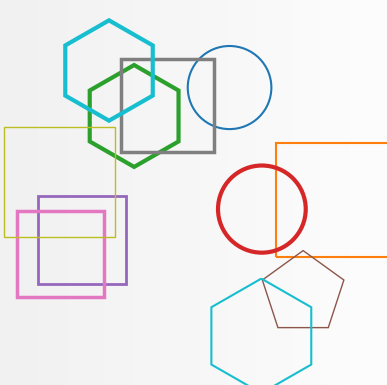[{"shape": "circle", "thickness": 1.5, "radius": 0.54, "center": [0.592, 0.773]}, {"shape": "square", "thickness": 1.5, "radius": 0.74, "center": [0.861, 0.481]}, {"shape": "hexagon", "thickness": 3, "radius": 0.66, "center": [0.346, 0.699]}, {"shape": "circle", "thickness": 3, "radius": 0.57, "center": [0.676, 0.457]}, {"shape": "square", "thickness": 2, "radius": 0.57, "center": [0.212, 0.376]}, {"shape": "pentagon", "thickness": 1, "radius": 0.55, "center": [0.782, 0.238]}, {"shape": "square", "thickness": 2.5, "radius": 0.56, "center": [0.156, 0.339]}, {"shape": "square", "thickness": 2.5, "radius": 0.6, "center": [0.432, 0.726]}, {"shape": "square", "thickness": 1, "radius": 0.72, "center": [0.153, 0.528]}, {"shape": "hexagon", "thickness": 1.5, "radius": 0.74, "center": [0.674, 0.128]}, {"shape": "hexagon", "thickness": 3, "radius": 0.65, "center": [0.281, 0.817]}]